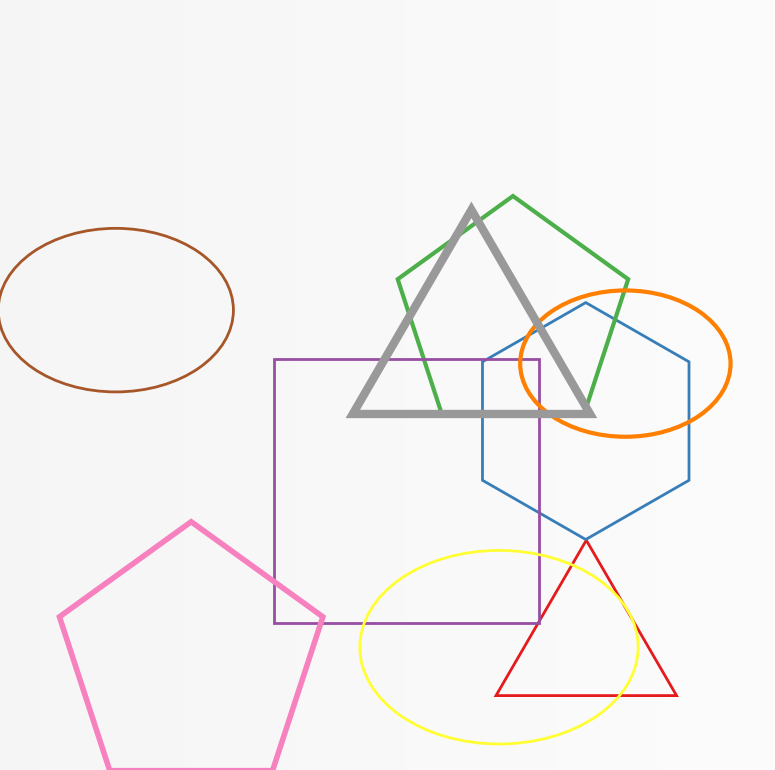[{"shape": "triangle", "thickness": 1, "radius": 0.67, "center": [0.757, 0.164]}, {"shape": "hexagon", "thickness": 1, "radius": 0.77, "center": [0.756, 0.453]}, {"shape": "pentagon", "thickness": 1.5, "radius": 0.78, "center": [0.662, 0.589]}, {"shape": "square", "thickness": 1, "radius": 0.86, "center": [0.524, 0.363]}, {"shape": "oval", "thickness": 1.5, "radius": 0.68, "center": [0.807, 0.528]}, {"shape": "oval", "thickness": 1, "radius": 0.9, "center": [0.644, 0.159]}, {"shape": "oval", "thickness": 1, "radius": 0.76, "center": [0.149, 0.597]}, {"shape": "pentagon", "thickness": 2, "radius": 0.89, "center": [0.247, 0.144]}, {"shape": "triangle", "thickness": 3, "radius": 0.88, "center": [0.608, 0.551]}]